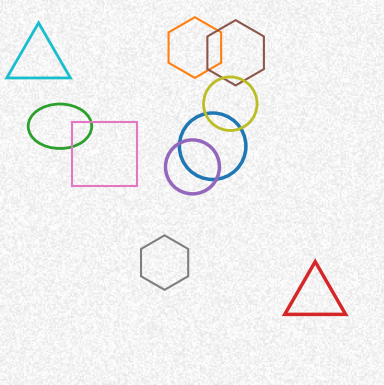[{"shape": "circle", "thickness": 2.5, "radius": 0.43, "center": [0.552, 0.62]}, {"shape": "hexagon", "thickness": 1.5, "radius": 0.39, "center": [0.506, 0.876]}, {"shape": "oval", "thickness": 2, "radius": 0.41, "center": [0.156, 0.672]}, {"shape": "triangle", "thickness": 2.5, "radius": 0.46, "center": [0.819, 0.229]}, {"shape": "circle", "thickness": 2.5, "radius": 0.35, "center": [0.5, 0.567]}, {"shape": "hexagon", "thickness": 1.5, "radius": 0.42, "center": [0.612, 0.863]}, {"shape": "square", "thickness": 1.5, "radius": 0.42, "center": [0.271, 0.601]}, {"shape": "hexagon", "thickness": 1.5, "radius": 0.35, "center": [0.428, 0.318]}, {"shape": "circle", "thickness": 2, "radius": 0.35, "center": [0.598, 0.731]}, {"shape": "triangle", "thickness": 2, "radius": 0.48, "center": [0.1, 0.845]}]